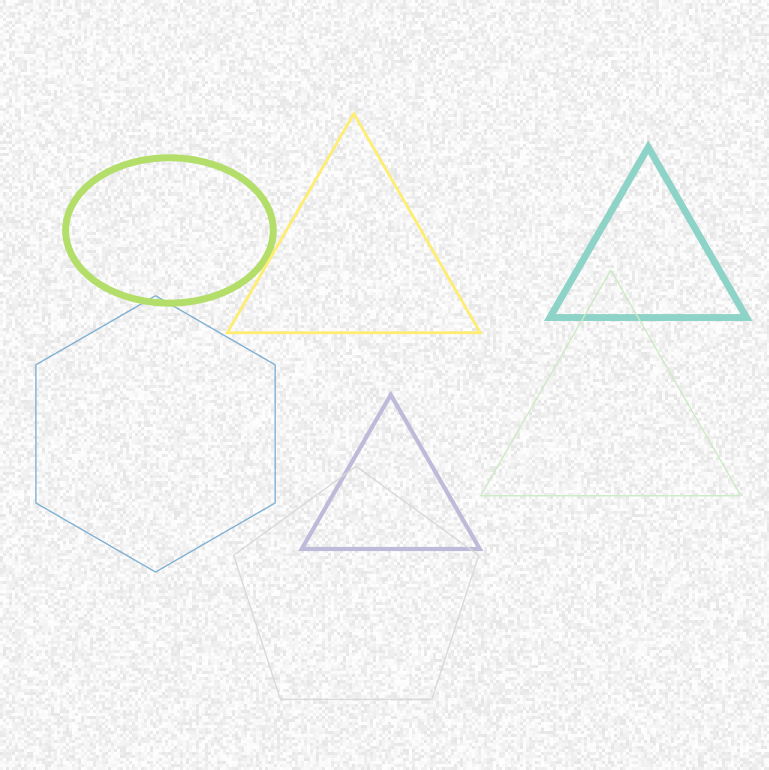[{"shape": "triangle", "thickness": 2.5, "radius": 0.74, "center": [0.842, 0.661]}, {"shape": "triangle", "thickness": 1.5, "radius": 0.67, "center": [0.507, 0.354]}, {"shape": "hexagon", "thickness": 0.5, "radius": 0.9, "center": [0.202, 0.436]}, {"shape": "oval", "thickness": 2.5, "radius": 0.67, "center": [0.22, 0.701]}, {"shape": "pentagon", "thickness": 0.5, "radius": 0.84, "center": [0.463, 0.227]}, {"shape": "triangle", "thickness": 0.5, "radius": 0.98, "center": [0.793, 0.454]}, {"shape": "triangle", "thickness": 1, "radius": 0.95, "center": [0.459, 0.663]}]